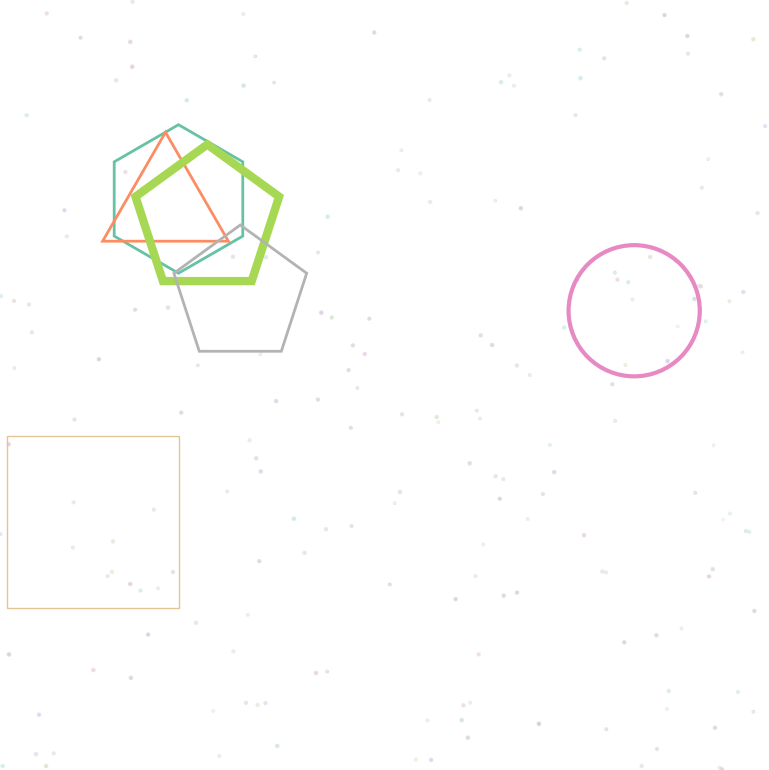[{"shape": "hexagon", "thickness": 1, "radius": 0.48, "center": [0.232, 0.742]}, {"shape": "triangle", "thickness": 1, "radius": 0.47, "center": [0.215, 0.734]}, {"shape": "circle", "thickness": 1.5, "radius": 0.43, "center": [0.824, 0.596]}, {"shape": "pentagon", "thickness": 3, "radius": 0.49, "center": [0.269, 0.714]}, {"shape": "square", "thickness": 0.5, "radius": 0.56, "center": [0.121, 0.322]}, {"shape": "pentagon", "thickness": 1, "radius": 0.45, "center": [0.312, 0.617]}]